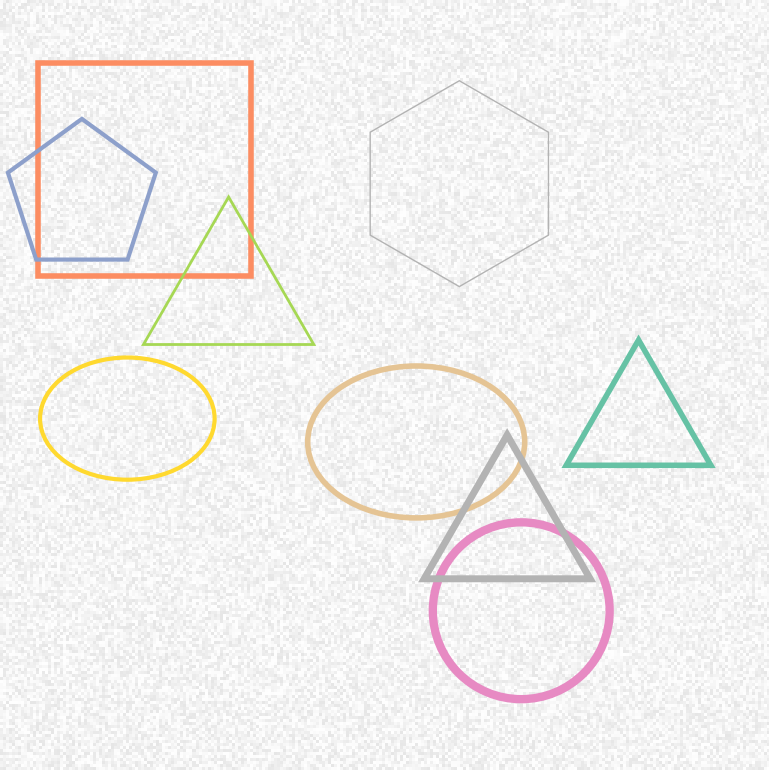[{"shape": "triangle", "thickness": 2, "radius": 0.54, "center": [0.829, 0.45]}, {"shape": "square", "thickness": 2, "radius": 0.69, "center": [0.188, 0.78]}, {"shape": "pentagon", "thickness": 1.5, "radius": 0.5, "center": [0.106, 0.745]}, {"shape": "circle", "thickness": 3, "radius": 0.57, "center": [0.677, 0.207]}, {"shape": "triangle", "thickness": 1, "radius": 0.64, "center": [0.297, 0.616]}, {"shape": "oval", "thickness": 1.5, "radius": 0.57, "center": [0.165, 0.456]}, {"shape": "oval", "thickness": 2, "radius": 0.7, "center": [0.541, 0.426]}, {"shape": "hexagon", "thickness": 0.5, "radius": 0.67, "center": [0.597, 0.761]}, {"shape": "triangle", "thickness": 2.5, "radius": 0.62, "center": [0.659, 0.311]}]